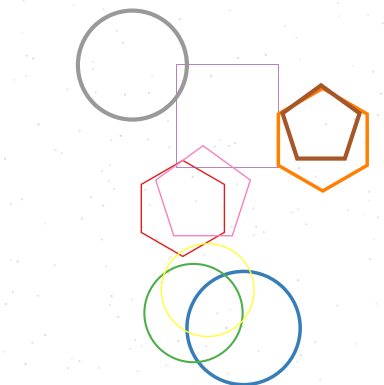[{"shape": "hexagon", "thickness": 1, "radius": 0.62, "center": [0.475, 0.459]}, {"shape": "circle", "thickness": 2.5, "radius": 0.74, "center": [0.633, 0.148]}, {"shape": "circle", "thickness": 1.5, "radius": 0.64, "center": [0.503, 0.187]}, {"shape": "square", "thickness": 0.5, "radius": 0.66, "center": [0.59, 0.7]}, {"shape": "hexagon", "thickness": 2.5, "radius": 0.67, "center": [0.838, 0.637]}, {"shape": "circle", "thickness": 1, "radius": 0.6, "center": [0.539, 0.247]}, {"shape": "pentagon", "thickness": 3, "radius": 0.53, "center": [0.834, 0.673]}, {"shape": "pentagon", "thickness": 1, "radius": 0.65, "center": [0.527, 0.492]}, {"shape": "circle", "thickness": 3, "radius": 0.71, "center": [0.344, 0.831]}]